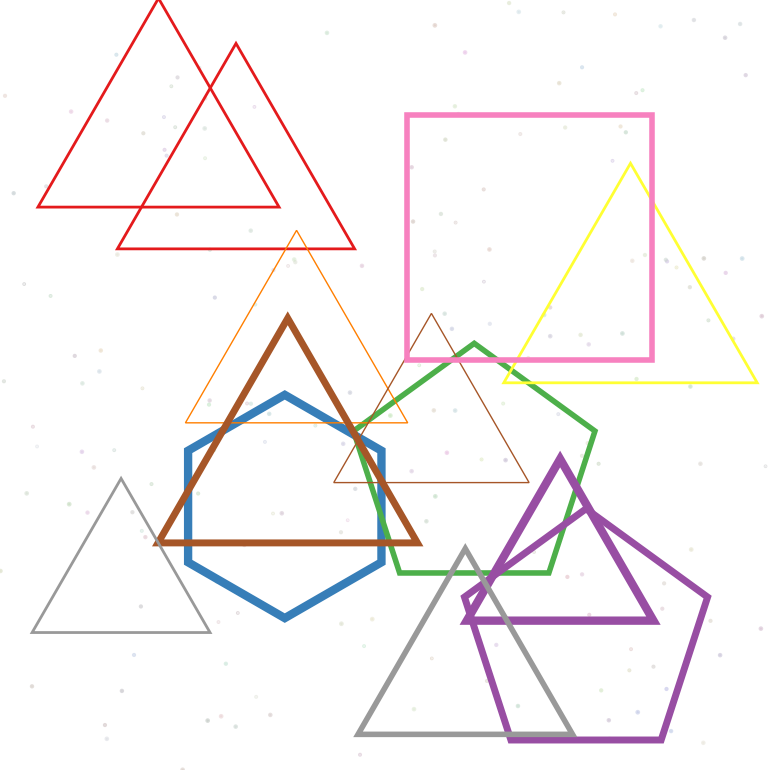[{"shape": "triangle", "thickness": 1, "radius": 0.9, "center": [0.206, 0.821]}, {"shape": "triangle", "thickness": 1, "radius": 0.89, "center": [0.306, 0.766]}, {"shape": "hexagon", "thickness": 3, "radius": 0.72, "center": [0.37, 0.342]}, {"shape": "pentagon", "thickness": 2, "radius": 0.82, "center": [0.616, 0.389]}, {"shape": "pentagon", "thickness": 2.5, "radius": 0.83, "center": [0.761, 0.173]}, {"shape": "triangle", "thickness": 3, "radius": 0.7, "center": [0.727, 0.264]}, {"shape": "triangle", "thickness": 0.5, "radius": 0.83, "center": [0.385, 0.534]}, {"shape": "triangle", "thickness": 1, "radius": 0.95, "center": [0.819, 0.598]}, {"shape": "triangle", "thickness": 0.5, "radius": 0.73, "center": [0.56, 0.446]}, {"shape": "triangle", "thickness": 2.5, "radius": 0.97, "center": [0.374, 0.392]}, {"shape": "square", "thickness": 2, "radius": 0.79, "center": [0.688, 0.692]}, {"shape": "triangle", "thickness": 2, "radius": 0.8, "center": [0.604, 0.127]}, {"shape": "triangle", "thickness": 1, "radius": 0.67, "center": [0.157, 0.245]}]